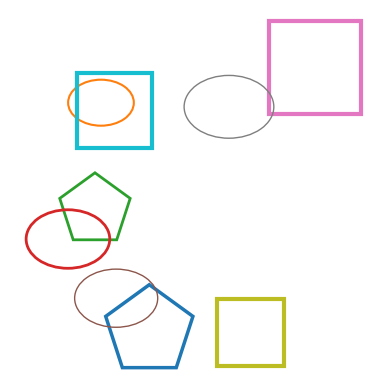[{"shape": "pentagon", "thickness": 2.5, "radius": 0.6, "center": [0.388, 0.141]}, {"shape": "oval", "thickness": 1.5, "radius": 0.43, "center": [0.262, 0.733]}, {"shape": "pentagon", "thickness": 2, "radius": 0.48, "center": [0.247, 0.455]}, {"shape": "oval", "thickness": 2, "radius": 0.54, "center": [0.176, 0.379]}, {"shape": "oval", "thickness": 1, "radius": 0.54, "center": [0.302, 0.225]}, {"shape": "square", "thickness": 3, "radius": 0.6, "center": [0.819, 0.825]}, {"shape": "oval", "thickness": 1, "radius": 0.58, "center": [0.595, 0.723]}, {"shape": "square", "thickness": 3, "radius": 0.43, "center": [0.651, 0.136]}, {"shape": "square", "thickness": 3, "radius": 0.49, "center": [0.297, 0.713]}]